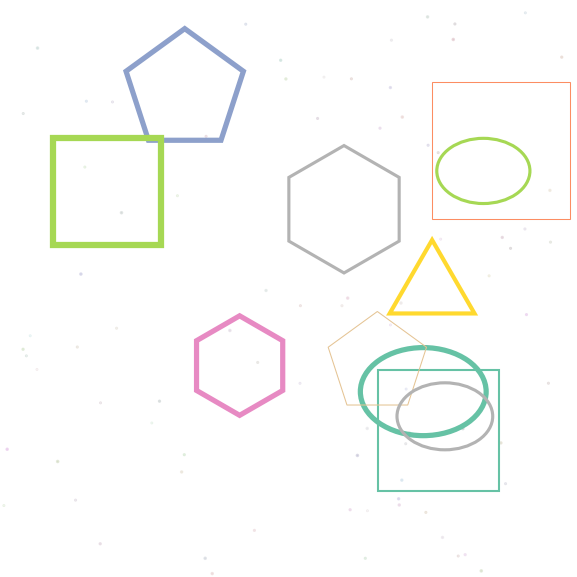[{"shape": "oval", "thickness": 2.5, "radius": 0.54, "center": [0.733, 0.321]}, {"shape": "square", "thickness": 1, "radius": 0.53, "center": [0.759, 0.253]}, {"shape": "square", "thickness": 0.5, "radius": 0.6, "center": [0.867, 0.739]}, {"shape": "pentagon", "thickness": 2.5, "radius": 0.53, "center": [0.32, 0.843]}, {"shape": "hexagon", "thickness": 2.5, "radius": 0.43, "center": [0.415, 0.366]}, {"shape": "square", "thickness": 3, "radius": 0.46, "center": [0.185, 0.668]}, {"shape": "oval", "thickness": 1.5, "radius": 0.4, "center": [0.837, 0.703]}, {"shape": "triangle", "thickness": 2, "radius": 0.42, "center": [0.748, 0.499]}, {"shape": "pentagon", "thickness": 0.5, "radius": 0.45, "center": [0.653, 0.37]}, {"shape": "hexagon", "thickness": 1.5, "radius": 0.55, "center": [0.596, 0.637]}, {"shape": "oval", "thickness": 1.5, "radius": 0.41, "center": [0.77, 0.278]}]